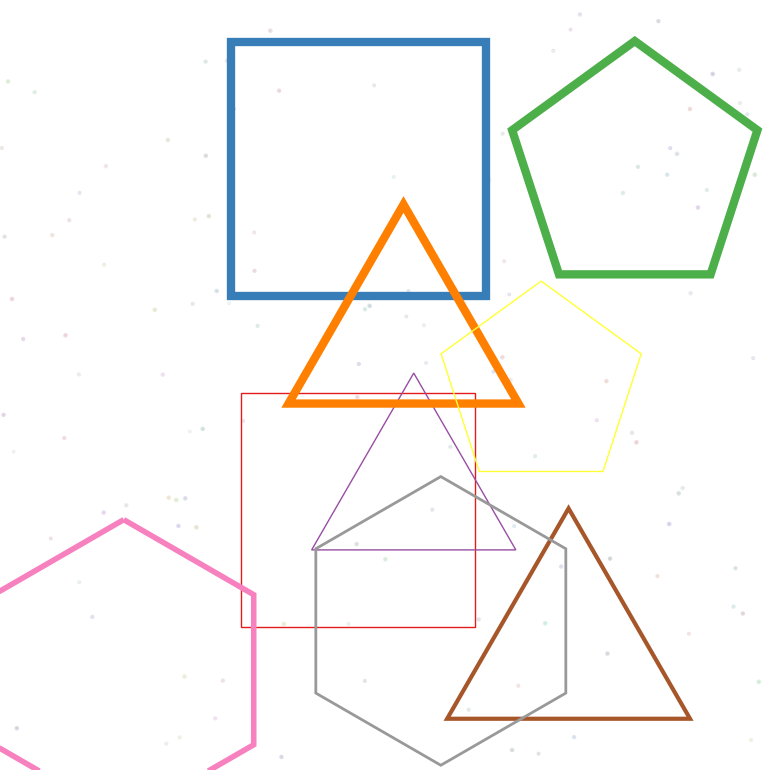[{"shape": "square", "thickness": 0.5, "radius": 0.76, "center": [0.465, 0.338]}, {"shape": "square", "thickness": 3, "radius": 0.83, "center": [0.465, 0.78]}, {"shape": "pentagon", "thickness": 3, "radius": 0.84, "center": [0.824, 0.779]}, {"shape": "triangle", "thickness": 0.5, "radius": 0.77, "center": [0.537, 0.362]}, {"shape": "triangle", "thickness": 3, "radius": 0.86, "center": [0.524, 0.562]}, {"shape": "pentagon", "thickness": 0.5, "radius": 0.68, "center": [0.703, 0.498]}, {"shape": "triangle", "thickness": 1.5, "radius": 0.91, "center": [0.738, 0.158]}, {"shape": "hexagon", "thickness": 2, "radius": 0.97, "center": [0.161, 0.13]}, {"shape": "hexagon", "thickness": 1, "radius": 0.94, "center": [0.572, 0.194]}]